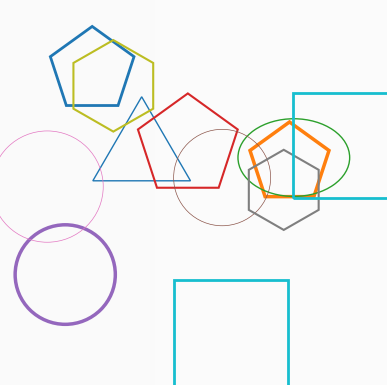[{"shape": "triangle", "thickness": 1, "radius": 0.73, "center": [0.366, 0.603]}, {"shape": "pentagon", "thickness": 2, "radius": 0.57, "center": [0.238, 0.818]}, {"shape": "pentagon", "thickness": 2.5, "radius": 0.54, "center": [0.747, 0.576]}, {"shape": "oval", "thickness": 1, "radius": 0.72, "center": [0.758, 0.591]}, {"shape": "pentagon", "thickness": 1.5, "radius": 0.68, "center": [0.485, 0.622]}, {"shape": "circle", "thickness": 2.5, "radius": 0.65, "center": [0.168, 0.287]}, {"shape": "circle", "thickness": 0.5, "radius": 0.63, "center": [0.573, 0.539]}, {"shape": "circle", "thickness": 0.5, "radius": 0.72, "center": [0.122, 0.515]}, {"shape": "hexagon", "thickness": 1.5, "radius": 0.52, "center": [0.732, 0.507]}, {"shape": "hexagon", "thickness": 1.5, "radius": 0.59, "center": [0.292, 0.777]}, {"shape": "square", "thickness": 2, "radius": 0.73, "center": [0.596, 0.125]}, {"shape": "square", "thickness": 2, "radius": 0.68, "center": [0.892, 0.623]}]